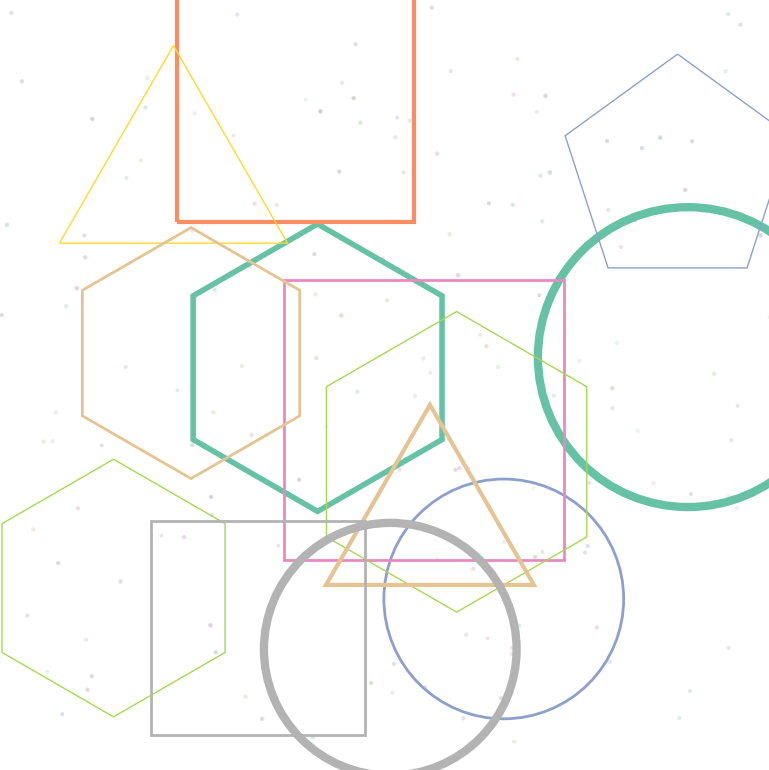[{"shape": "circle", "thickness": 3, "radius": 0.97, "center": [0.893, 0.536]}, {"shape": "hexagon", "thickness": 2, "radius": 0.93, "center": [0.412, 0.522]}, {"shape": "square", "thickness": 1.5, "radius": 0.77, "center": [0.384, 0.866]}, {"shape": "pentagon", "thickness": 0.5, "radius": 0.77, "center": [0.88, 0.776]}, {"shape": "circle", "thickness": 1, "radius": 0.78, "center": [0.654, 0.222]}, {"shape": "square", "thickness": 1, "radius": 0.91, "center": [0.551, 0.454]}, {"shape": "hexagon", "thickness": 0.5, "radius": 0.84, "center": [0.147, 0.236]}, {"shape": "hexagon", "thickness": 0.5, "radius": 0.98, "center": [0.593, 0.4]}, {"shape": "triangle", "thickness": 0.5, "radius": 0.86, "center": [0.225, 0.77]}, {"shape": "triangle", "thickness": 1.5, "radius": 0.78, "center": [0.558, 0.318]}, {"shape": "hexagon", "thickness": 1, "radius": 0.81, "center": [0.248, 0.541]}, {"shape": "circle", "thickness": 3, "radius": 0.82, "center": [0.507, 0.157]}, {"shape": "square", "thickness": 1, "radius": 0.69, "center": [0.335, 0.185]}]